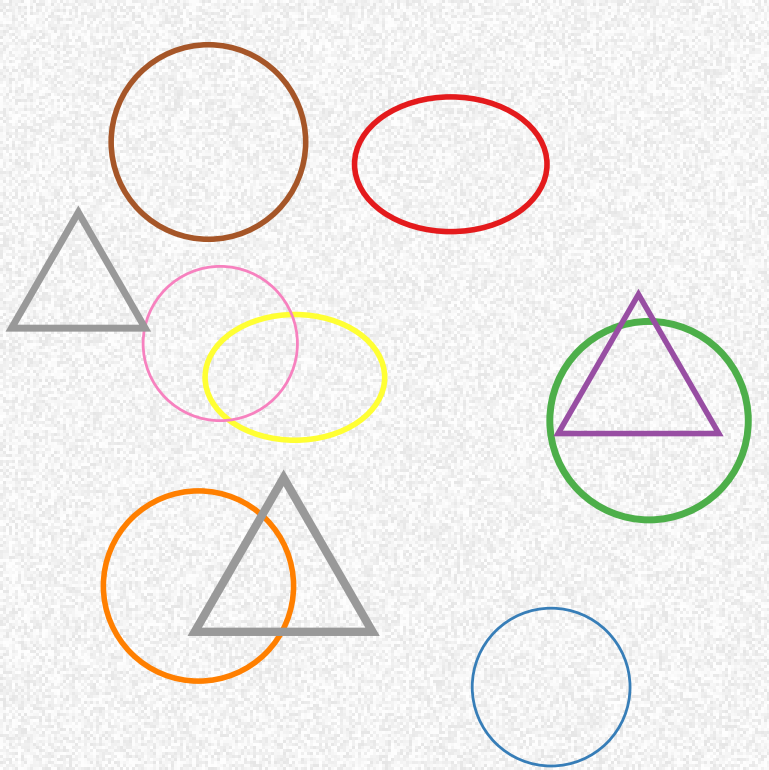[{"shape": "oval", "thickness": 2, "radius": 0.62, "center": [0.585, 0.787]}, {"shape": "circle", "thickness": 1, "radius": 0.51, "center": [0.716, 0.108]}, {"shape": "circle", "thickness": 2.5, "radius": 0.64, "center": [0.843, 0.454]}, {"shape": "triangle", "thickness": 2, "radius": 0.6, "center": [0.829, 0.497]}, {"shape": "circle", "thickness": 2, "radius": 0.62, "center": [0.258, 0.239]}, {"shape": "oval", "thickness": 2, "radius": 0.58, "center": [0.383, 0.51]}, {"shape": "circle", "thickness": 2, "radius": 0.63, "center": [0.271, 0.816]}, {"shape": "circle", "thickness": 1, "radius": 0.5, "center": [0.286, 0.554]}, {"shape": "triangle", "thickness": 3, "radius": 0.67, "center": [0.368, 0.246]}, {"shape": "triangle", "thickness": 2.5, "radius": 0.5, "center": [0.102, 0.624]}]